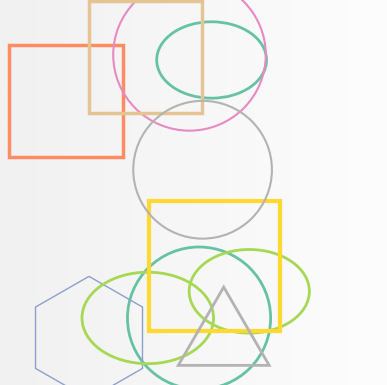[{"shape": "oval", "thickness": 2, "radius": 0.71, "center": [0.546, 0.844]}, {"shape": "circle", "thickness": 2, "radius": 0.92, "center": [0.514, 0.174]}, {"shape": "square", "thickness": 2.5, "radius": 0.73, "center": [0.17, 0.737]}, {"shape": "hexagon", "thickness": 1, "radius": 0.8, "center": [0.23, 0.123]}, {"shape": "circle", "thickness": 1.5, "radius": 0.98, "center": [0.489, 0.857]}, {"shape": "oval", "thickness": 2, "radius": 0.85, "center": [0.381, 0.174]}, {"shape": "oval", "thickness": 2, "radius": 0.78, "center": [0.643, 0.243]}, {"shape": "square", "thickness": 3, "radius": 0.85, "center": [0.555, 0.309]}, {"shape": "square", "thickness": 2.5, "radius": 0.73, "center": [0.376, 0.851]}, {"shape": "triangle", "thickness": 2, "radius": 0.68, "center": [0.577, 0.119]}, {"shape": "circle", "thickness": 1.5, "radius": 0.89, "center": [0.523, 0.559]}]